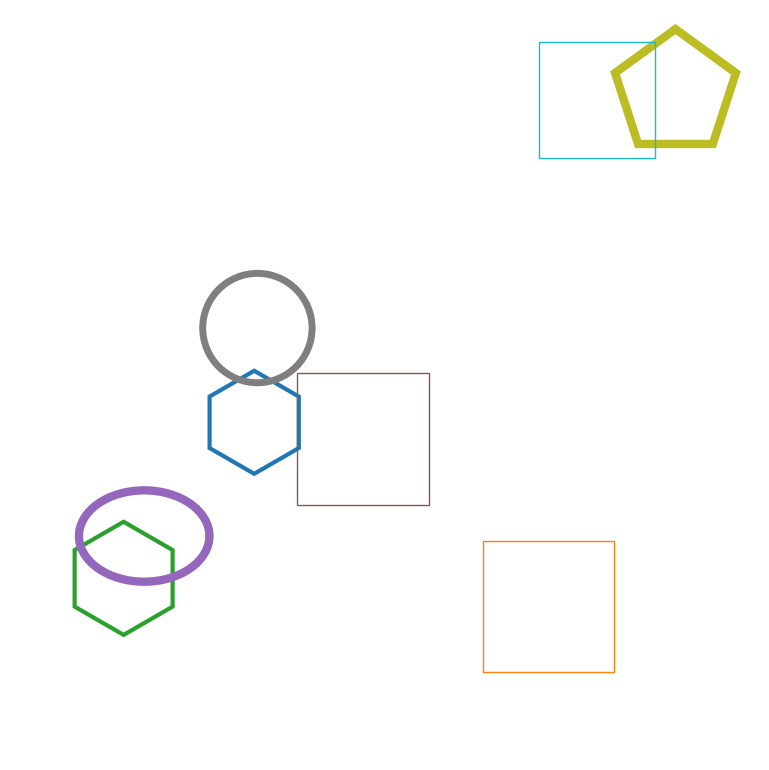[{"shape": "hexagon", "thickness": 1.5, "radius": 0.33, "center": [0.33, 0.452]}, {"shape": "square", "thickness": 0.5, "radius": 0.43, "center": [0.712, 0.212]}, {"shape": "hexagon", "thickness": 1.5, "radius": 0.37, "center": [0.161, 0.249]}, {"shape": "oval", "thickness": 3, "radius": 0.42, "center": [0.187, 0.304]}, {"shape": "square", "thickness": 0.5, "radius": 0.43, "center": [0.471, 0.43]}, {"shape": "circle", "thickness": 2.5, "radius": 0.36, "center": [0.334, 0.574]}, {"shape": "pentagon", "thickness": 3, "radius": 0.41, "center": [0.877, 0.88]}, {"shape": "square", "thickness": 0.5, "radius": 0.38, "center": [0.775, 0.87]}]